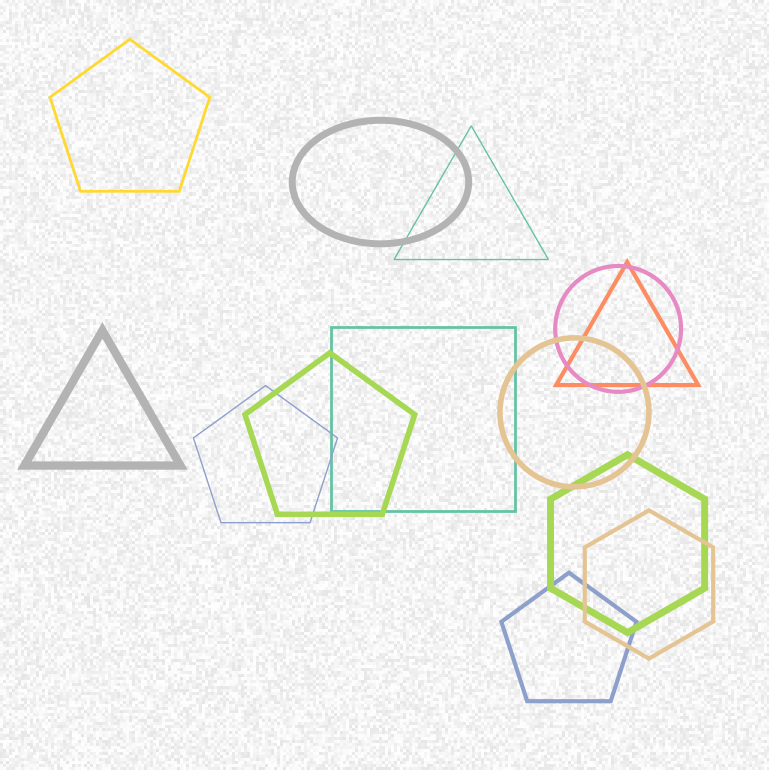[{"shape": "square", "thickness": 1, "radius": 0.6, "center": [0.55, 0.456]}, {"shape": "triangle", "thickness": 0.5, "radius": 0.58, "center": [0.612, 0.721]}, {"shape": "triangle", "thickness": 1.5, "radius": 0.53, "center": [0.815, 0.553]}, {"shape": "pentagon", "thickness": 0.5, "radius": 0.49, "center": [0.345, 0.401]}, {"shape": "pentagon", "thickness": 1.5, "radius": 0.46, "center": [0.739, 0.164]}, {"shape": "circle", "thickness": 1.5, "radius": 0.41, "center": [0.803, 0.573]}, {"shape": "pentagon", "thickness": 2, "radius": 0.58, "center": [0.428, 0.426]}, {"shape": "hexagon", "thickness": 2.5, "radius": 0.58, "center": [0.815, 0.294]}, {"shape": "pentagon", "thickness": 1, "radius": 0.55, "center": [0.169, 0.84]}, {"shape": "circle", "thickness": 2, "radius": 0.48, "center": [0.746, 0.464]}, {"shape": "hexagon", "thickness": 1.5, "radius": 0.48, "center": [0.843, 0.241]}, {"shape": "triangle", "thickness": 3, "radius": 0.59, "center": [0.133, 0.454]}, {"shape": "oval", "thickness": 2.5, "radius": 0.57, "center": [0.494, 0.764]}]